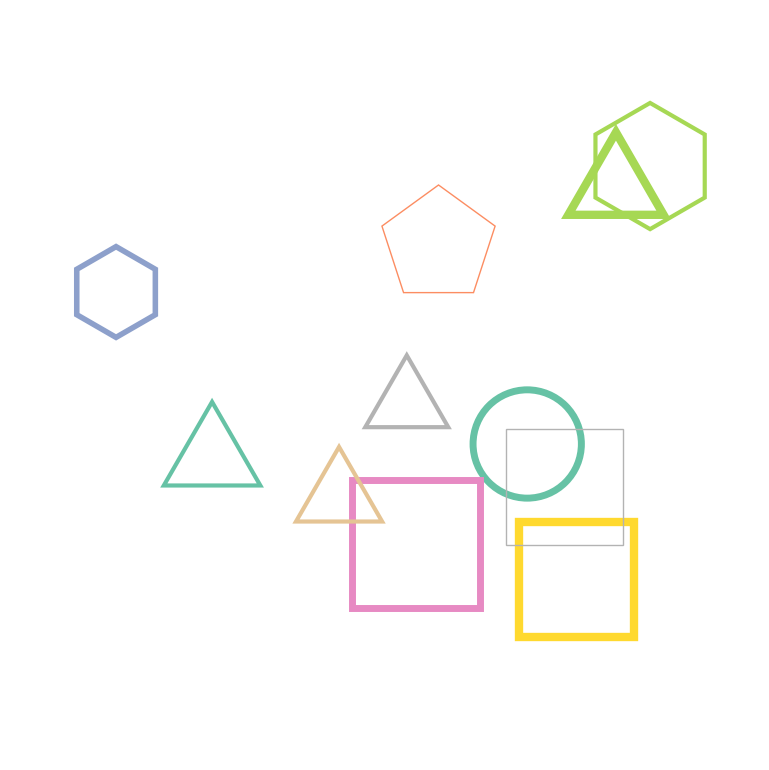[{"shape": "circle", "thickness": 2.5, "radius": 0.35, "center": [0.685, 0.423]}, {"shape": "triangle", "thickness": 1.5, "radius": 0.36, "center": [0.275, 0.406]}, {"shape": "pentagon", "thickness": 0.5, "radius": 0.39, "center": [0.57, 0.682]}, {"shape": "hexagon", "thickness": 2, "radius": 0.29, "center": [0.151, 0.621]}, {"shape": "square", "thickness": 2.5, "radius": 0.42, "center": [0.54, 0.294]}, {"shape": "triangle", "thickness": 3, "radius": 0.36, "center": [0.8, 0.757]}, {"shape": "hexagon", "thickness": 1.5, "radius": 0.41, "center": [0.844, 0.784]}, {"shape": "square", "thickness": 3, "radius": 0.37, "center": [0.748, 0.247]}, {"shape": "triangle", "thickness": 1.5, "radius": 0.32, "center": [0.44, 0.355]}, {"shape": "square", "thickness": 0.5, "radius": 0.38, "center": [0.733, 0.367]}, {"shape": "triangle", "thickness": 1.5, "radius": 0.31, "center": [0.528, 0.476]}]